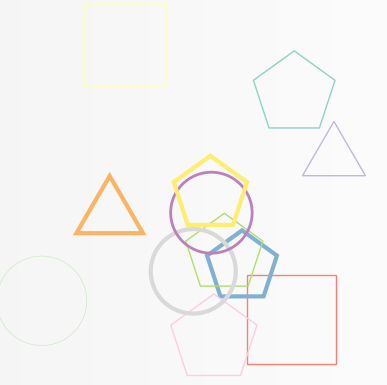[{"shape": "pentagon", "thickness": 1, "radius": 0.55, "center": [0.759, 0.757]}, {"shape": "square", "thickness": 0.5, "radius": 0.53, "center": [0.322, 0.884]}, {"shape": "triangle", "thickness": 1, "radius": 0.47, "center": [0.862, 0.591]}, {"shape": "square", "thickness": 1, "radius": 0.57, "center": [0.752, 0.171]}, {"shape": "pentagon", "thickness": 3, "radius": 0.47, "center": [0.625, 0.307]}, {"shape": "triangle", "thickness": 3, "radius": 0.5, "center": [0.283, 0.444]}, {"shape": "pentagon", "thickness": 1, "radius": 0.52, "center": [0.579, 0.341]}, {"shape": "pentagon", "thickness": 1, "radius": 0.58, "center": [0.552, 0.119]}, {"shape": "circle", "thickness": 3, "radius": 0.55, "center": [0.499, 0.295]}, {"shape": "circle", "thickness": 2, "radius": 0.53, "center": [0.545, 0.448]}, {"shape": "circle", "thickness": 0.5, "radius": 0.58, "center": [0.108, 0.219]}, {"shape": "pentagon", "thickness": 3, "radius": 0.5, "center": [0.543, 0.496]}]